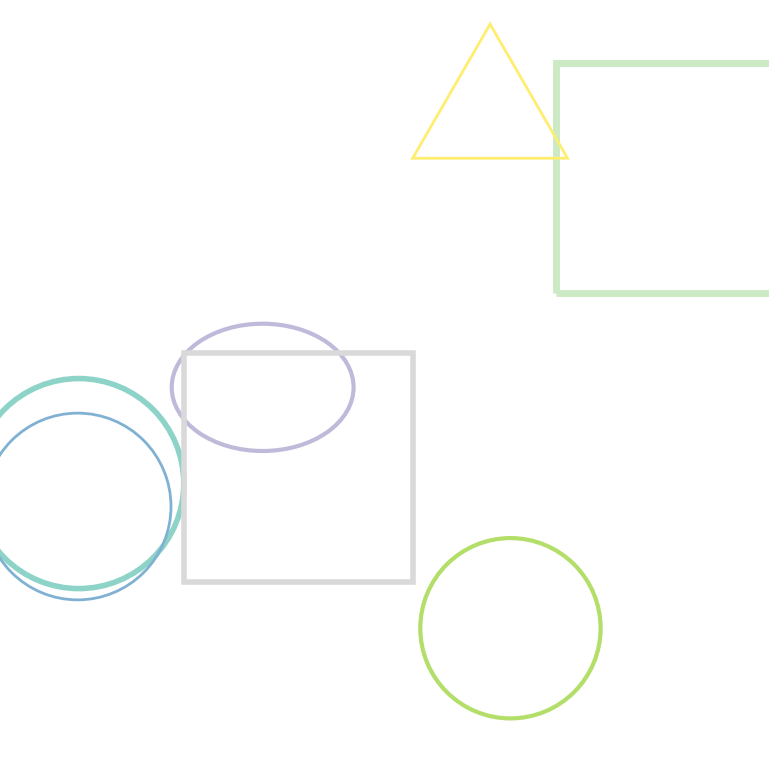[{"shape": "circle", "thickness": 2, "radius": 0.68, "center": [0.102, 0.372]}, {"shape": "oval", "thickness": 1.5, "radius": 0.59, "center": [0.341, 0.497]}, {"shape": "circle", "thickness": 1, "radius": 0.61, "center": [0.101, 0.342]}, {"shape": "circle", "thickness": 1.5, "radius": 0.59, "center": [0.663, 0.184]}, {"shape": "square", "thickness": 2, "radius": 0.74, "center": [0.388, 0.392]}, {"shape": "square", "thickness": 2.5, "radius": 0.75, "center": [0.871, 0.769]}, {"shape": "triangle", "thickness": 1, "radius": 0.58, "center": [0.636, 0.853]}]